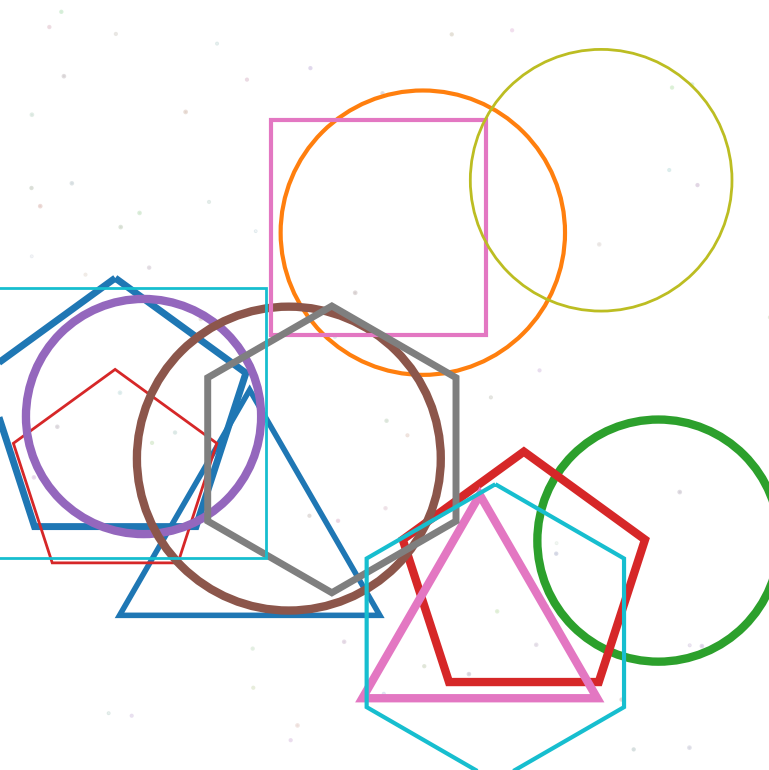[{"shape": "triangle", "thickness": 2, "radius": 0.98, "center": [0.324, 0.298]}, {"shape": "pentagon", "thickness": 2.5, "radius": 0.89, "center": [0.15, 0.46]}, {"shape": "circle", "thickness": 1.5, "radius": 0.92, "center": [0.549, 0.698]}, {"shape": "circle", "thickness": 3, "radius": 0.79, "center": [0.855, 0.298]}, {"shape": "pentagon", "thickness": 3, "radius": 0.83, "center": [0.68, 0.248]}, {"shape": "pentagon", "thickness": 1, "radius": 0.69, "center": [0.149, 0.381]}, {"shape": "circle", "thickness": 3, "radius": 0.76, "center": [0.186, 0.459]}, {"shape": "circle", "thickness": 3, "radius": 0.99, "center": [0.375, 0.404]}, {"shape": "square", "thickness": 1.5, "radius": 0.7, "center": [0.491, 0.704]}, {"shape": "triangle", "thickness": 3, "radius": 0.88, "center": [0.623, 0.181]}, {"shape": "hexagon", "thickness": 2.5, "radius": 0.93, "center": [0.431, 0.416]}, {"shape": "circle", "thickness": 1, "radius": 0.85, "center": [0.781, 0.766]}, {"shape": "square", "thickness": 1, "radius": 0.88, "center": [0.17, 0.451]}, {"shape": "hexagon", "thickness": 1.5, "radius": 0.96, "center": [0.643, 0.178]}]